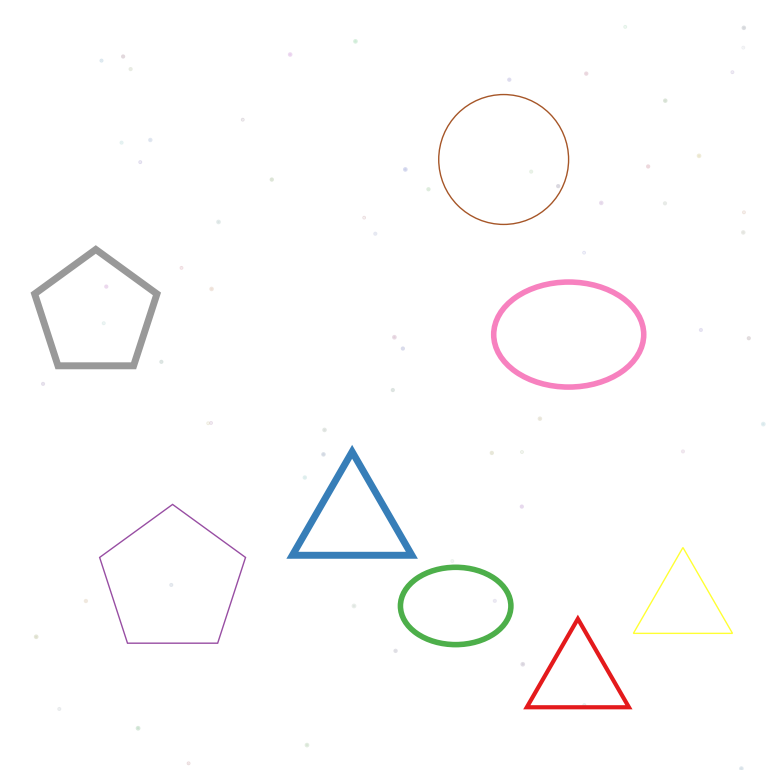[{"shape": "triangle", "thickness": 1.5, "radius": 0.38, "center": [0.75, 0.12]}, {"shape": "triangle", "thickness": 2.5, "radius": 0.45, "center": [0.457, 0.324]}, {"shape": "oval", "thickness": 2, "radius": 0.36, "center": [0.592, 0.213]}, {"shape": "pentagon", "thickness": 0.5, "radius": 0.5, "center": [0.224, 0.245]}, {"shape": "triangle", "thickness": 0.5, "radius": 0.37, "center": [0.887, 0.215]}, {"shape": "circle", "thickness": 0.5, "radius": 0.42, "center": [0.654, 0.793]}, {"shape": "oval", "thickness": 2, "radius": 0.49, "center": [0.739, 0.566]}, {"shape": "pentagon", "thickness": 2.5, "radius": 0.42, "center": [0.124, 0.593]}]